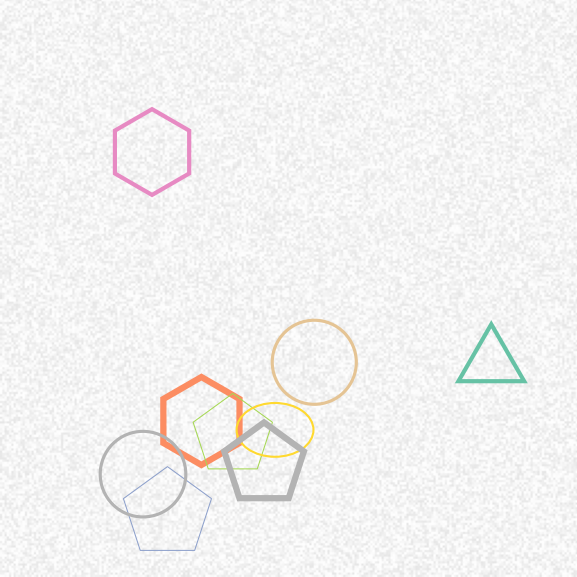[{"shape": "triangle", "thickness": 2, "radius": 0.33, "center": [0.851, 0.372]}, {"shape": "hexagon", "thickness": 3, "radius": 0.38, "center": [0.349, 0.27]}, {"shape": "pentagon", "thickness": 0.5, "radius": 0.4, "center": [0.29, 0.111]}, {"shape": "hexagon", "thickness": 2, "radius": 0.37, "center": [0.263, 0.736]}, {"shape": "pentagon", "thickness": 0.5, "radius": 0.36, "center": [0.403, 0.246]}, {"shape": "oval", "thickness": 1, "radius": 0.33, "center": [0.476, 0.255]}, {"shape": "circle", "thickness": 1.5, "radius": 0.36, "center": [0.544, 0.372]}, {"shape": "pentagon", "thickness": 3, "radius": 0.36, "center": [0.457, 0.195]}, {"shape": "circle", "thickness": 1.5, "radius": 0.37, "center": [0.248, 0.178]}]